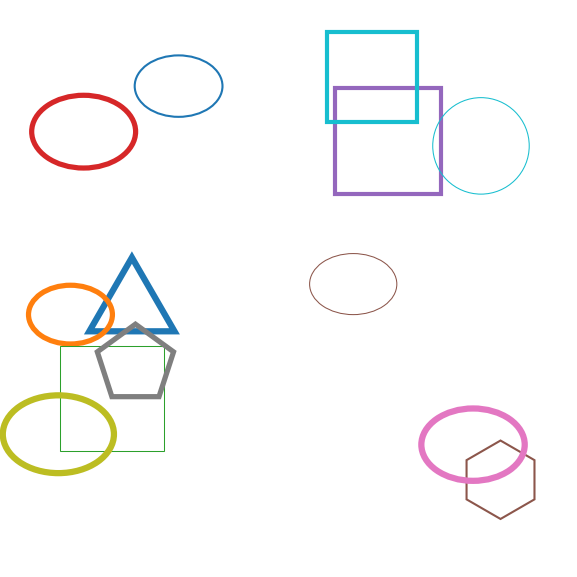[{"shape": "oval", "thickness": 1, "radius": 0.38, "center": [0.309, 0.85]}, {"shape": "triangle", "thickness": 3, "radius": 0.43, "center": [0.228, 0.468]}, {"shape": "oval", "thickness": 2.5, "radius": 0.36, "center": [0.122, 0.454]}, {"shape": "square", "thickness": 0.5, "radius": 0.45, "center": [0.194, 0.31]}, {"shape": "oval", "thickness": 2.5, "radius": 0.45, "center": [0.145, 0.771]}, {"shape": "square", "thickness": 2, "radius": 0.46, "center": [0.672, 0.755]}, {"shape": "hexagon", "thickness": 1, "radius": 0.34, "center": [0.867, 0.168]}, {"shape": "oval", "thickness": 0.5, "radius": 0.38, "center": [0.612, 0.507]}, {"shape": "oval", "thickness": 3, "radius": 0.45, "center": [0.819, 0.229]}, {"shape": "pentagon", "thickness": 2.5, "radius": 0.35, "center": [0.235, 0.368]}, {"shape": "oval", "thickness": 3, "radius": 0.48, "center": [0.101, 0.247]}, {"shape": "circle", "thickness": 0.5, "radius": 0.42, "center": [0.833, 0.747]}, {"shape": "square", "thickness": 2, "radius": 0.39, "center": [0.644, 0.865]}]